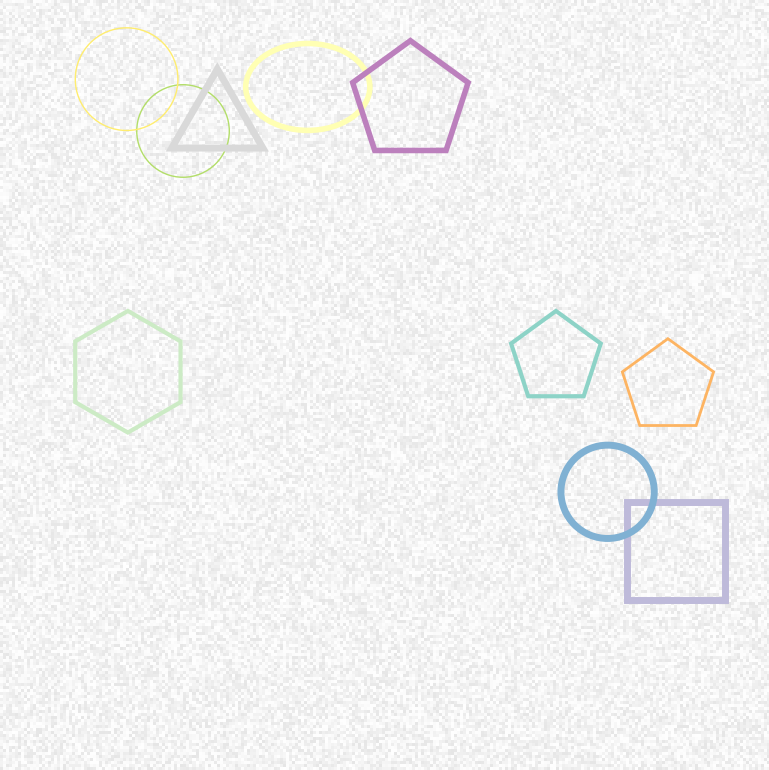[{"shape": "pentagon", "thickness": 1.5, "radius": 0.31, "center": [0.722, 0.535]}, {"shape": "oval", "thickness": 2, "radius": 0.4, "center": [0.4, 0.887]}, {"shape": "square", "thickness": 2.5, "radius": 0.32, "center": [0.878, 0.285]}, {"shape": "circle", "thickness": 2.5, "radius": 0.3, "center": [0.789, 0.361]}, {"shape": "pentagon", "thickness": 1, "radius": 0.31, "center": [0.867, 0.498]}, {"shape": "circle", "thickness": 0.5, "radius": 0.3, "center": [0.238, 0.83]}, {"shape": "triangle", "thickness": 2.5, "radius": 0.34, "center": [0.282, 0.842]}, {"shape": "pentagon", "thickness": 2, "radius": 0.39, "center": [0.533, 0.868]}, {"shape": "hexagon", "thickness": 1.5, "radius": 0.39, "center": [0.166, 0.517]}, {"shape": "circle", "thickness": 0.5, "radius": 0.33, "center": [0.164, 0.897]}]